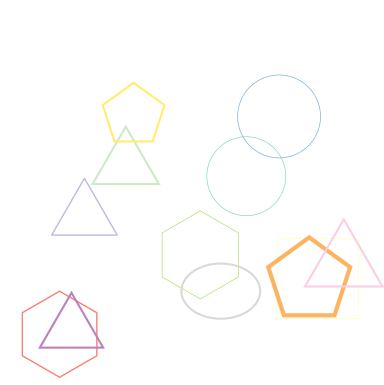[{"shape": "circle", "thickness": 0.5, "radius": 0.51, "center": [0.64, 0.542]}, {"shape": "square", "thickness": 0.5, "radius": 0.52, "center": [0.825, 0.278]}, {"shape": "triangle", "thickness": 1, "radius": 0.49, "center": [0.219, 0.439]}, {"shape": "hexagon", "thickness": 1, "radius": 0.56, "center": [0.155, 0.132]}, {"shape": "circle", "thickness": 0.5, "radius": 0.54, "center": [0.725, 0.698]}, {"shape": "pentagon", "thickness": 3, "radius": 0.56, "center": [0.803, 0.272]}, {"shape": "hexagon", "thickness": 0.5, "radius": 0.57, "center": [0.52, 0.338]}, {"shape": "triangle", "thickness": 1.5, "radius": 0.58, "center": [0.893, 0.314]}, {"shape": "oval", "thickness": 1.5, "radius": 0.51, "center": [0.573, 0.244]}, {"shape": "triangle", "thickness": 1.5, "radius": 0.47, "center": [0.186, 0.145]}, {"shape": "triangle", "thickness": 1.5, "radius": 0.5, "center": [0.327, 0.572]}, {"shape": "pentagon", "thickness": 1.5, "radius": 0.42, "center": [0.347, 0.701]}]